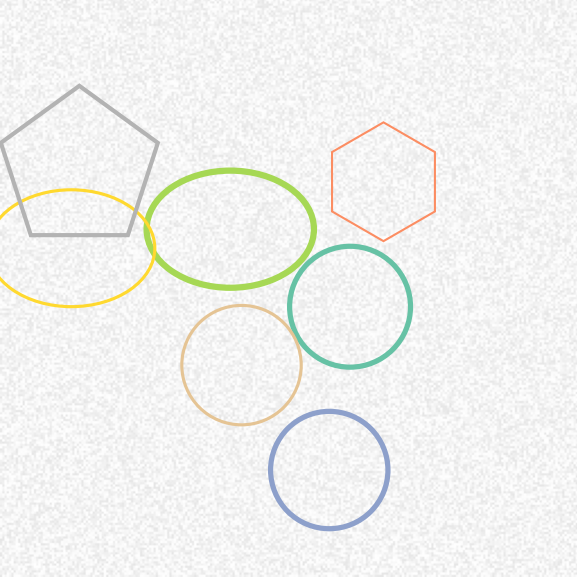[{"shape": "circle", "thickness": 2.5, "radius": 0.52, "center": [0.606, 0.468]}, {"shape": "hexagon", "thickness": 1, "radius": 0.51, "center": [0.664, 0.684]}, {"shape": "circle", "thickness": 2.5, "radius": 0.51, "center": [0.57, 0.185]}, {"shape": "oval", "thickness": 3, "radius": 0.72, "center": [0.399, 0.602]}, {"shape": "oval", "thickness": 1.5, "radius": 0.72, "center": [0.124, 0.569]}, {"shape": "circle", "thickness": 1.5, "radius": 0.52, "center": [0.418, 0.367]}, {"shape": "pentagon", "thickness": 2, "radius": 0.71, "center": [0.137, 0.708]}]